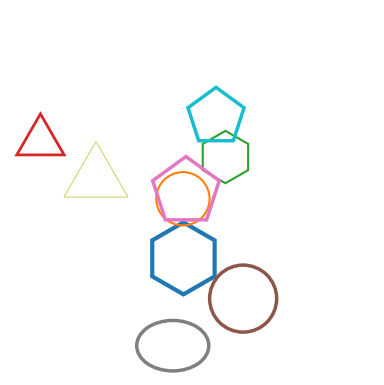[{"shape": "hexagon", "thickness": 3, "radius": 0.47, "center": [0.477, 0.329]}, {"shape": "circle", "thickness": 1.5, "radius": 0.35, "center": [0.475, 0.484]}, {"shape": "hexagon", "thickness": 1.5, "radius": 0.34, "center": [0.586, 0.592]}, {"shape": "triangle", "thickness": 2, "radius": 0.36, "center": [0.105, 0.633]}, {"shape": "circle", "thickness": 2.5, "radius": 0.44, "center": [0.632, 0.224]}, {"shape": "pentagon", "thickness": 2.5, "radius": 0.45, "center": [0.483, 0.503]}, {"shape": "oval", "thickness": 2.5, "radius": 0.47, "center": [0.449, 0.102]}, {"shape": "triangle", "thickness": 0.5, "radius": 0.48, "center": [0.249, 0.536]}, {"shape": "pentagon", "thickness": 2.5, "radius": 0.38, "center": [0.561, 0.696]}]